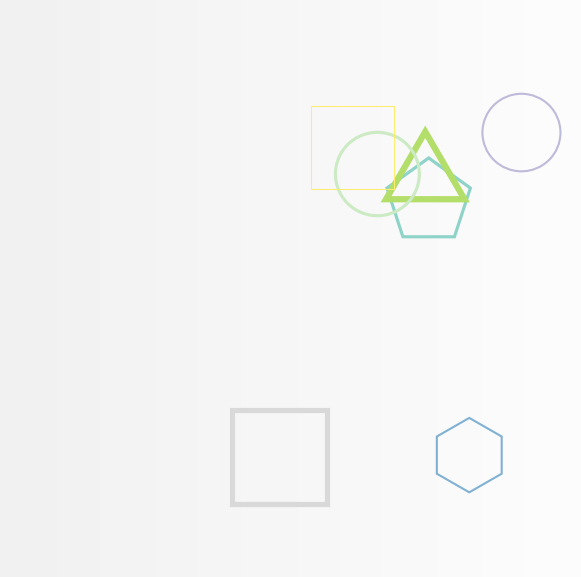[{"shape": "pentagon", "thickness": 1.5, "radius": 0.38, "center": [0.738, 0.65]}, {"shape": "circle", "thickness": 1, "radius": 0.34, "center": [0.897, 0.77]}, {"shape": "hexagon", "thickness": 1, "radius": 0.32, "center": [0.807, 0.211]}, {"shape": "triangle", "thickness": 3, "radius": 0.39, "center": [0.732, 0.693]}, {"shape": "square", "thickness": 2.5, "radius": 0.41, "center": [0.481, 0.207]}, {"shape": "circle", "thickness": 1.5, "radius": 0.36, "center": [0.649, 0.698]}, {"shape": "square", "thickness": 0.5, "radius": 0.36, "center": [0.606, 0.744]}]